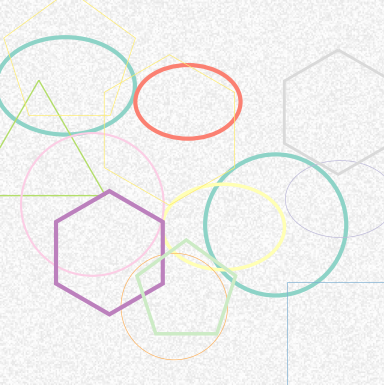[{"shape": "oval", "thickness": 3, "radius": 0.9, "center": [0.17, 0.777]}, {"shape": "circle", "thickness": 3, "radius": 0.92, "center": [0.716, 0.416]}, {"shape": "oval", "thickness": 2.5, "radius": 0.79, "center": [0.58, 0.41]}, {"shape": "oval", "thickness": 0.5, "radius": 0.71, "center": [0.884, 0.483]}, {"shape": "oval", "thickness": 3, "radius": 0.68, "center": [0.488, 0.735]}, {"shape": "square", "thickness": 0.5, "radius": 0.72, "center": [0.89, 0.124]}, {"shape": "circle", "thickness": 0.5, "radius": 0.69, "center": [0.453, 0.204]}, {"shape": "triangle", "thickness": 1, "radius": 1.0, "center": [0.101, 0.592]}, {"shape": "circle", "thickness": 1.5, "radius": 0.93, "center": [0.24, 0.469]}, {"shape": "hexagon", "thickness": 2, "radius": 0.81, "center": [0.879, 0.709]}, {"shape": "hexagon", "thickness": 3, "radius": 0.8, "center": [0.284, 0.344]}, {"shape": "pentagon", "thickness": 2.5, "radius": 0.67, "center": [0.484, 0.242]}, {"shape": "hexagon", "thickness": 0.5, "radius": 0.98, "center": [0.44, 0.662]}, {"shape": "pentagon", "thickness": 0.5, "radius": 0.9, "center": [0.181, 0.846]}]